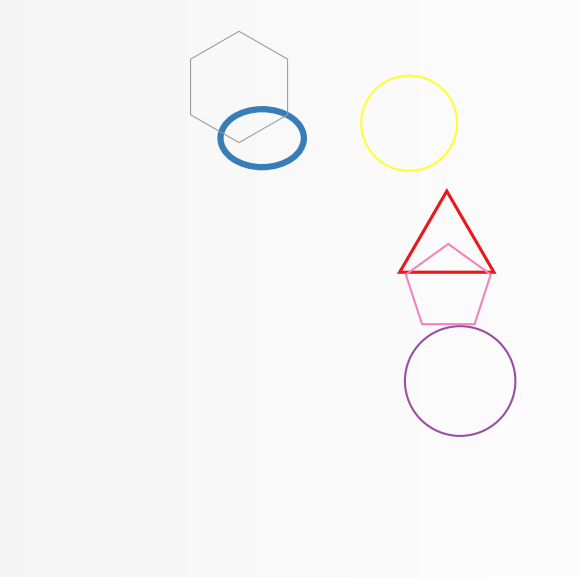[{"shape": "triangle", "thickness": 1.5, "radius": 0.47, "center": [0.769, 0.575]}, {"shape": "oval", "thickness": 3, "radius": 0.36, "center": [0.451, 0.76]}, {"shape": "circle", "thickness": 1, "radius": 0.48, "center": [0.792, 0.339]}, {"shape": "circle", "thickness": 1, "radius": 0.41, "center": [0.704, 0.786]}, {"shape": "pentagon", "thickness": 1, "radius": 0.38, "center": [0.771, 0.5]}, {"shape": "hexagon", "thickness": 0.5, "radius": 0.48, "center": [0.411, 0.849]}]